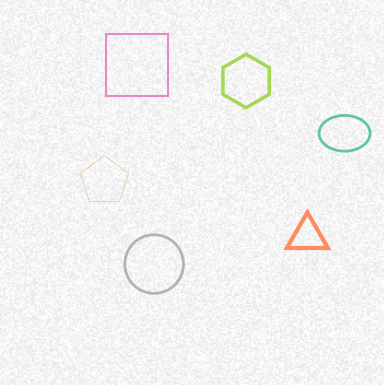[{"shape": "oval", "thickness": 2, "radius": 0.33, "center": [0.895, 0.654]}, {"shape": "triangle", "thickness": 3, "radius": 0.31, "center": [0.798, 0.387]}, {"shape": "square", "thickness": 1.5, "radius": 0.4, "center": [0.355, 0.832]}, {"shape": "hexagon", "thickness": 2.5, "radius": 0.35, "center": [0.639, 0.79]}, {"shape": "pentagon", "thickness": 0.5, "radius": 0.33, "center": [0.271, 0.529]}, {"shape": "circle", "thickness": 2, "radius": 0.38, "center": [0.4, 0.314]}]